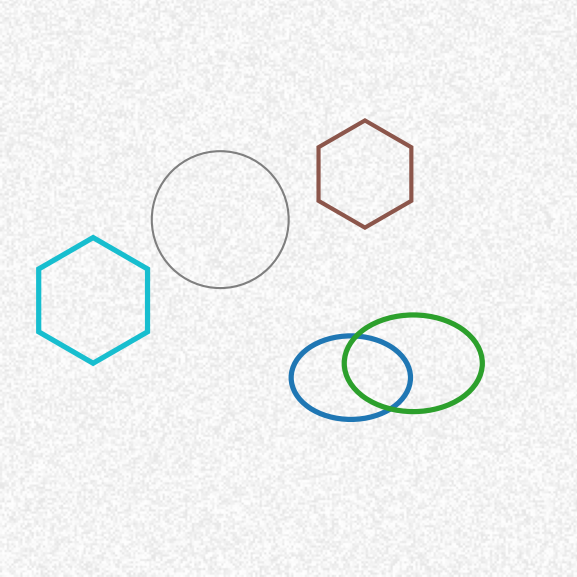[{"shape": "oval", "thickness": 2.5, "radius": 0.52, "center": [0.608, 0.345]}, {"shape": "oval", "thickness": 2.5, "radius": 0.6, "center": [0.716, 0.37]}, {"shape": "hexagon", "thickness": 2, "radius": 0.46, "center": [0.632, 0.698]}, {"shape": "circle", "thickness": 1, "radius": 0.59, "center": [0.381, 0.619]}, {"shape": "hexagon", "thickness": 2.5, "radius": 0.54, "center": [0.161, 0.479]}]